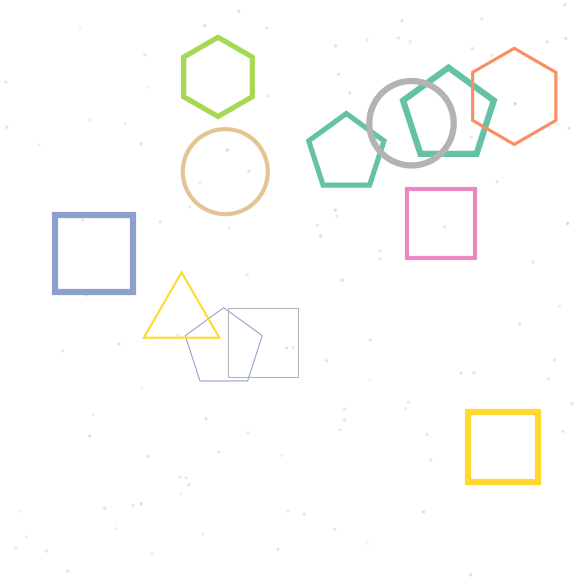[{"shape": "pentagon", "thickness": 2.5, "radius": 0.34, "center": [0.6, 0.734]}, {"shape": "pentagon", "thickness": 3, "radius": 0.41, "center": [0.777, 0.8]}, {"shape": "hexagon", "thickness": 1.5, "radius": 0.42, "center": [0.89, 0.832]}, {"shape": "pentagon", "thickness": 0.5, "radius": 0.35, "center": [0.387, 0.396]}, {"shape": "square", "thickness": 3, "radius": 0.34, "center": [0.163, 0.56]}, {"shape": "square", "thickness": 2, "radius": 0.3, "center": [0.763, 0.612]}, {"shape": "hexagon", "thickness": 2.5, "radius": 0.34, "center": [0.377, 0.866]}, {"shape": "square", "thickness": 3, "radius": 0.3, "center": [0.871, 0.225]}, {"shape": "triangle", "thickness": 1, "radius": 0.38, "center": [0.314, 0.452]}, {"shape": "circle", "thickness": 2, "radius": 0.37, "center": [0.39, 0.702]}, {"shape": "square", "thickness": 0.5, "radius": 0.3, "center": [0.456, 0.406]}, {"shape": "circle", "thickness": 3, "radius": 0.37, "center": [0.713, 0.786]}]